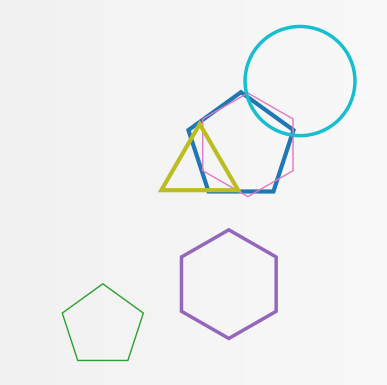[{"shape": "pentagon", "thickness": 3, "radius": 0.71, "center": [0.622, 0.618]}, {"shape": "pentagon", "thickness": 1, "radius": 0.55, "center": [0.265, 0.153]}, {"shape": "hexagon", "thickness": 2.5, "radius": 0.71, "center": [0.59, 0.262]}, {"shape": "hexagon", "thickness": 1, "radius": 0.67, "center": [0.64, 0.624]}, {"shape": "triangle", "thickness": 3, "radius": 0.57, "center": [0.515, 0.563]}, {"shape": "circle", "thickness": 2.5, "radius": 0.71, "center": [0.774, 0.789]}]